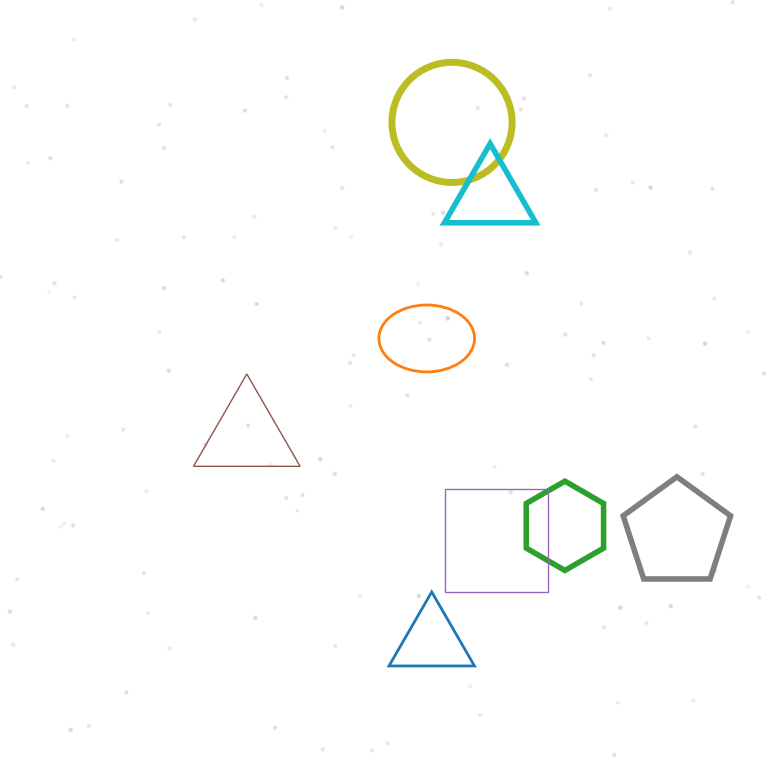[{"shape": "triangle", "thickness": 1, "radius": 0.32, "center": [0.561, 0.167]}, {"shape": "oval", "thickness": 1, "radius": 0.31, "center": [0.554, 0.56]}, {"shape": "hexagon", "thickness": 2, "radius": 0.29, "center": [0.734, 0.317]}, {"shape": "square", "thickness": 0.5, "radius": 0.33, "center": [0.645, 0.298]}, {"shape": "triangle", "thickness": 0.5, "radius": 0.4, "center": [0.321, 0.434]}, {"shape": "pentagon", "thickness": 2, "radius": 0.37, "center": [0.879, 0.307]}, {"shape": "circle", "thickness": 2.5, "radius": 0.39, "center": [0.587, 0.841]}, {"shape": "triangle", "thickness": 2, "radius": 0.34, "center": [0.637, 0.745]}]